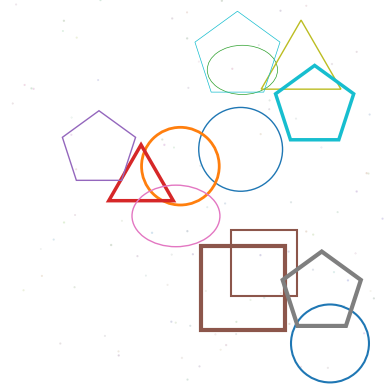[{"shape": "circle", "thickness": 1.5, "radius": 0.51, "center": [0.857, 0.108]}, {"shape": "circle", "thickness": 1, "radius": 0.54, "center": [0.625, 0.612]}, {"shape": "circle", "thickness": 2, "radius": 0.5, "center": [0.469, 0.568]}, {"shape": "oval", "thickness": 0.5, "radius": 0.46, "center": [0.63, 0.818]}, {"shape": "triangle", "thickness": 2.5, "radius": 0.48, "center": [0.366, 0.527]}, {"shape": "pentagon", "thickness": 1, "radius": 0.5, "center": [0.257, 0.612]}, {"shape": "square", "thickness": 1.5, "radius": 0.42, "center": [0.686, 0.317]}, {"shape": "square", "thickness": 3, "radius": 0.54, "center": [0.63, 0.252]}, {"shape": "oval", "thickness": 1, "radius": 0.57, "center": [0.457, 0.439]}, {"shape": "pentagon", "thickness": 3, "radius": 0.53, "center": [0.836, 0.24]}, {"shape": "triangle", "thickness": 1, "radius": 0.6, "center": [0.782, 0.828]}, {"shape": "pentagon", "thickness": 2.5, "radius": 0.53, "center": [0.817, 0.723]}, {"shape": "pentagon", "thickness": 0.5, "radius": 0.58, "center": [0.617, 0.855]}]